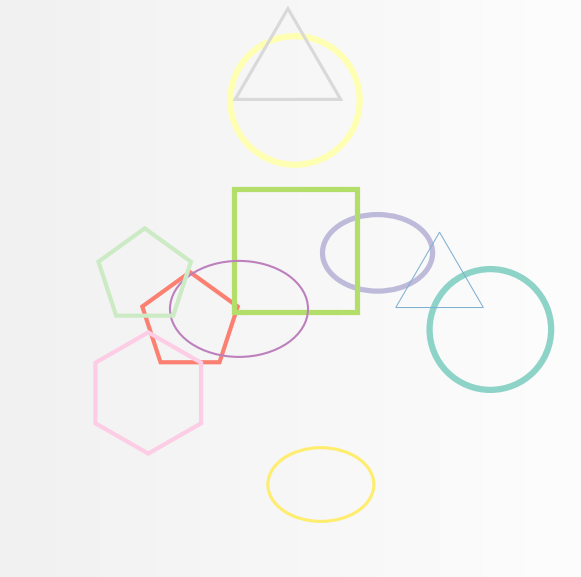[{"shape": "circle", "thickness": 3, "radius": 0.52, "center": [0.844, 0.429]}, {"shape": "circle", "thickness": 3, "radius": 0.56, "center": [0.507, 0.825]}, {"shape": "oval", "thickness": 2.5, "radius": 0.47, "center": [0.65, 0.561]}, {"shape": "pentagon", "thickness": 2, "radius": 0.43, "center": [0.327, 0.442]}, {"shape": "triangle", "thickness": 0.5, "radius": 0.43, "center": [0.756, 0.51]}, {"shape": "square", "thickness": 2.5, "radius": 0.53, "center": [0.509, 0.565]}, {"shape": "hexagon", "thickness": 2, "radius": 0.52, "center": [0.255, 0.319]}, {"shape": "triangle", "thickness": 1.5, "radius": 0.52, "center": [0.495, 0.879]}, {"shape": "oval", "thickness": 1, "radius": 0.59, "center": [0.411, 0.464]}, {"shape": "pentagon", "thickness": 2, "radius": 0.42, "center": [0.249, 0.52]}, {"shape": "oval", "thickness": 1.5, "radius": 0.46, "center": [0.552, 0.16]}]